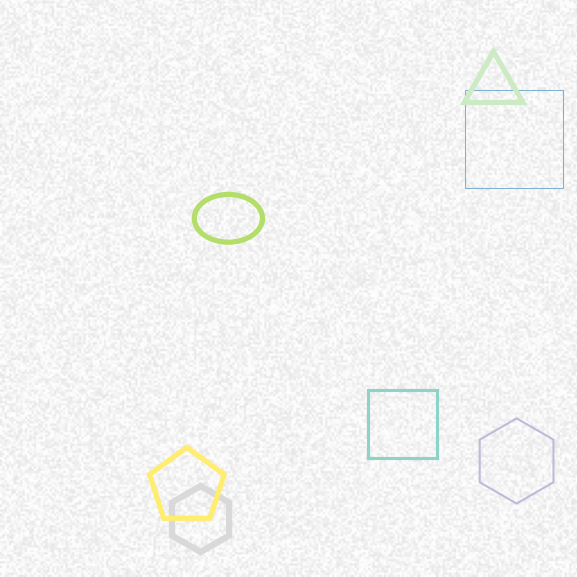[{"shape": "square", "thickness": 1.5, "radius": 0.29, "center": [0.697, 0.265]}, {"shape": "hexagon", "thickness": 1, "radius": 0.37, "center": [0.895, 0.201]}, {"shape": "square", "thickness": 0.5, "radius": 0.42, "center": [0.89, 0.758]}, {"shape": "oval", "thickness": 2.5, "radius": 0.3, "center": [0.395, 0.621]}, {"shape": "hexagon", "thickness": 3, "radius": 0.29, "center": [0.347, 0.1]}, {"shape": "triangle", "thickness": 2.5, "radius": 0.29, "center": [0.855, 0.851]}, {"shape": "pentagon", "thickness": 2.5, "radius": 0.34, "center": [0.324, 0.157]}]